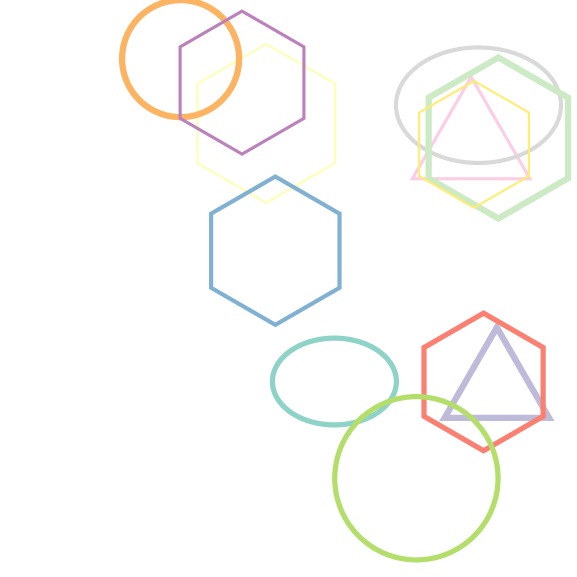[{"shape": "oval", "thickness": 2.5, "radius": 0.54, "center": [0.579, 0.339]}, {"shape": "hexagon", "thickness": 1, "radius": 0.69, "center": [0.461, 0.785]}, {"shape": "triangle", "thickness": 3, "radius": 0.52, "center": [0.86, 0.328]}, {"shape": "hexagon", "thickness": 2.5, "radius": 0.6, "center": [0.837, 0.338]}, {"shape": "hexagon", "thickness": 2, "radius": 0.64, "center": [0.477, 0.565]}, {"shape": "circle", "thickness": 3, "radius": 0.51, "center": [0.313, 0.898]}, {"shape": "circle", "thickness": 2.5, "radius": 0.71, "center": [0.721, 0.171]}, {"shape": "triangle", "thickness": 1.5, "radius": 0.59, "center": [0.816, 0.748]}, {"shape": "oval", "thickness": 2, "radius": 0.71, "center": [0.829, 0.817]}, {"shape": "hexagon", "thickness": 1.5, "radius": 0.62, "center": [0.419, 0.856]}, {"shape": "hexagon", "thickness": 3, "radius": 0.7, "center": [0.863, 0.76]}, {"shape": "hexagon", "thickness": 1, "radius": 0.55, "center": [0.821, 0.749]}]